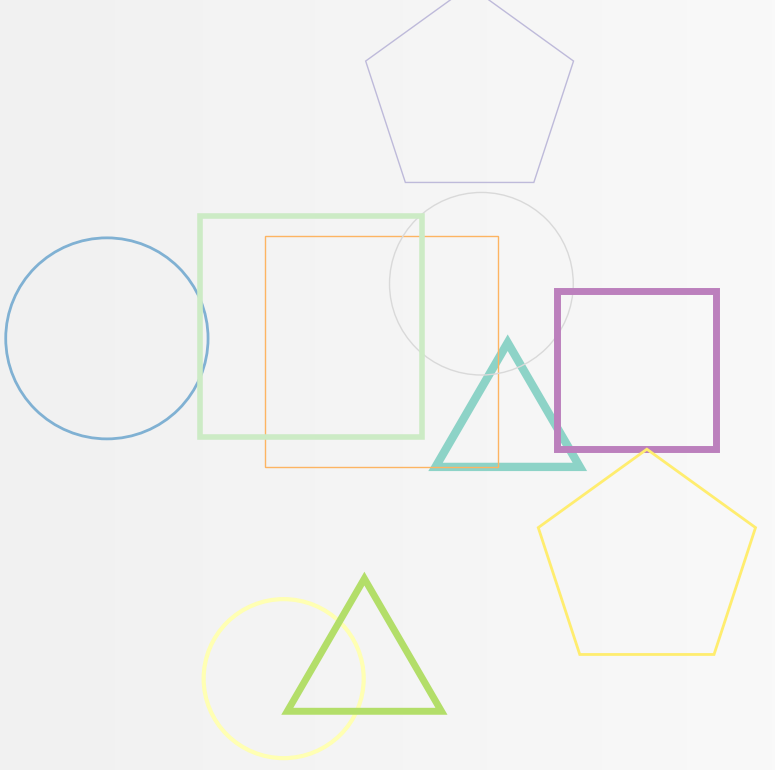[{"shape": "triangle", "thickness": 3, "radius": 0.54, "center": [0.655, 0.447]}, {"shape": "circle", "thickness": 1.5, "radius": 0.52, "center": [0.366, 0.119]}, {"shape": "pentagon", "thickness": 0.5, "radius": 0.71, "center": [0.606, 0.877]}, {"shape": "circle", "thickness": 1, "radius": 0.65, "center": [0.138, 0.561]}, {"shape": "square", "thickness": 0.5, "radius": 0.75, "center": [0.492, 0.544]}, {"shape": "triangle", "thickness": 2.5, "radius": 0.57, "center": [0.47, 0.134]}, {"shape": "circle", "thickness": 0.5, "radius": 0.59, "center": [0.621, 0.632]}, {"shape": "square", "thickness": 2.5, "radius": 0.51, "center": [0.821, 0.52]}, {"shape": "square", "thickness": 2, "radius": 0.72, "center": [0.401, 0.576]}, {"shape": "pentagon", "thickness": 1, "radius": 0.74, "center": [0.835, 0.269]}]